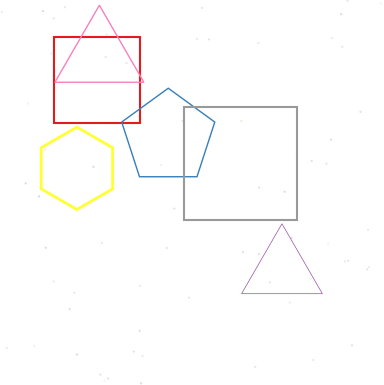[{"shape": "square", "thickness": 1.5, "radius": 0.56, "center": [0.251, 0.793]}, {"shape": "pentagon", "thickness": 1, "radius": 0.64, "center": [0.437, 0.644]}, {"shape": "triangle", "thickness": 0.5, "radius": 0.61, "center": [0.732, 0.298]}, {"shape": "hexagon", "thickness": 2, "radius": 0.53, "center": [0.2, 0.563]}, {"shape": "triangle", "thickness": 1, "radius": 0.67, "center": [0.258, 0.853]}, {"shape": "square", "thickness": 1.5, "radius": 0.73, "center": [0.624, 0.575]}]